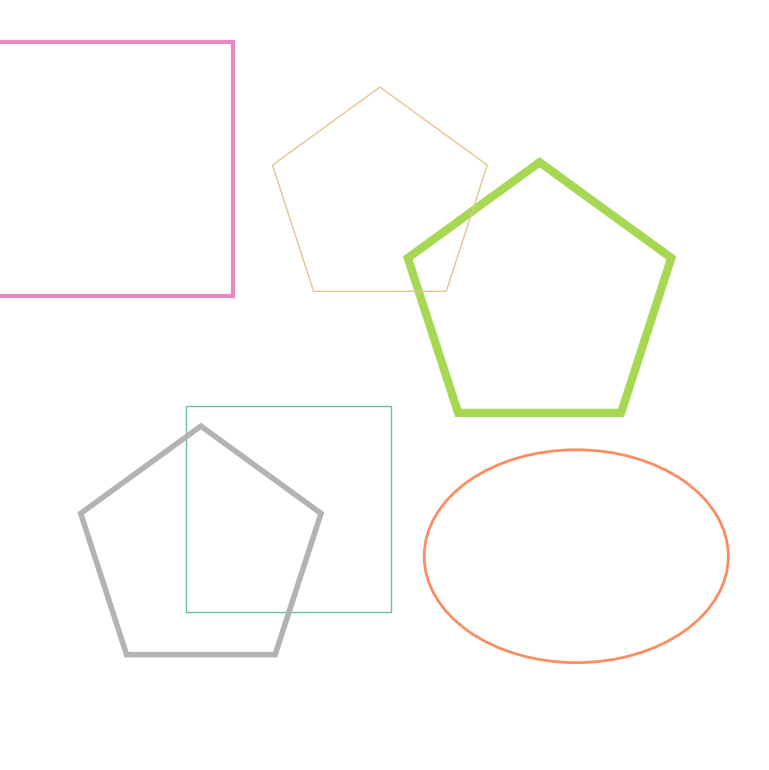[{"shape": "square", "thickness": 0.5, "radius": 0.67, "center": [0.374, 0.339]}, {"shape": "oval", "thickness": 1, "radius": 0.99, "center": [0.748, 0.278]}, {"shape": "square", "thickness": 1.5, "radius": 0.83, "center": [0.137, 0.781]}, {"shape": "pentagon", "thickness": 3, "radius": 0.9, "center": [0.701, 0.609]}, {"shape": "pentagon", "thickness": 0.5, "radius": 0.73, "center": [0.493, 0.74]}, {"shape": "pentagon", "thickness": 2, "radius": 0.82, "center": [0.261, 0.283]}]